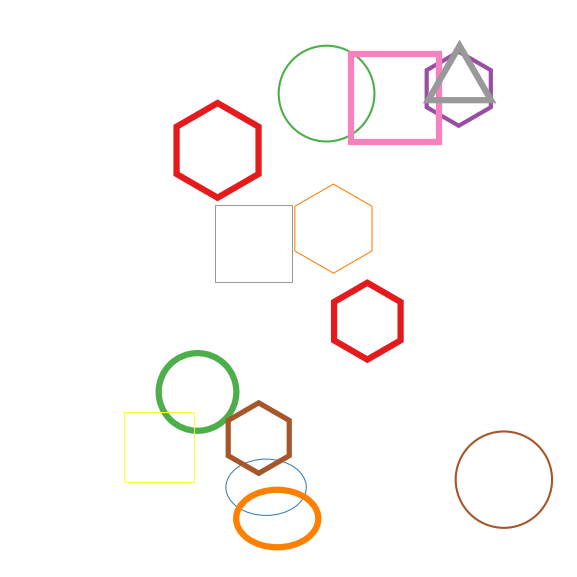[{"shape": "hexagon", "thickness": 3, "radius": 0.33, "center": [0.636, 0.443]}, {"shape": "hexagon", "thickness": 3, "radius": 0.41, "center": [0.377, 0.739]}, {"shape": "oval", "thickness": 0.5, "radius": 0.35, "center": [0.461, 0.155]}, {"shape": "circle", "thickness": 3, "radius": 0.34, "center": [0.342, 0.32]}, {"shape": "circle", "thickness": 1, "radius": 0.41, "center": [0.565, 0.837]}, {"shape": "hexagon", "thickness": 2, "radius": 0.32, "center": [0.794, 0.846]}, {"shape": "oval", "thickness": 3, "radius": 0.36, "center": [0.48, 0.101]}, {"shape": "hexagon", "thickness": 0.5, "radius": 0.39, "center": [0.577, 0.603]}, {"shape": "square", "thickness": 0.5, "radius": 0.3, "center": [0.276, 0.226]}, {"shape": "circle", "thickness": 1, "radius": 0.42, "center": [0.873, 0.169]}, {"shape": "hexagon", "thickness": 2.5, "radius": 0.31, "center": [0.448, 0.241]}, {"shape": "square", "thickness": 3, "radius": 0.38, "center": [0.684, 0.83]}, {"shape": "triangle", "thickness": 3, "radius": 0.31, "center": [0.796, 0.857]}, {"shape": "square", "thickness": 0.5, "radius": 0.33, "center": [0.439, 0.578]}]